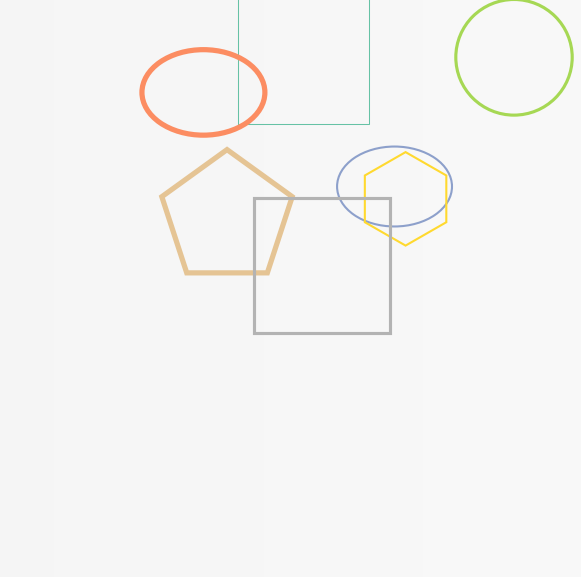[{"shape": "square", "thickness": 0.5, "radius": 0.56, "center": [0.522, 0.898]}, {"shape": "oval", "thickness": 2.5, "radius": 0.53, "center": [0.35, 0.839]}, {"shape": "oval", "thickness": 1, "radius": 0.49, "center": [0.679, 0.676]}, {"shape": "circle", "thickness": 1.5, "radius": 0.5, "center": [0.884, 0.9]}, {"shape": "hexagon", "thickness": 1, "radius": 0.4, "center": [0.698, 0.655]}, {"shape": "pentagon", "thickness": 2.5, "radius": 0.59, "center": [0.391, 0.622]}, {"shape": "square", "thickness": 1.5, "radius": 0.59, "center": [0.554, 0.54]}]